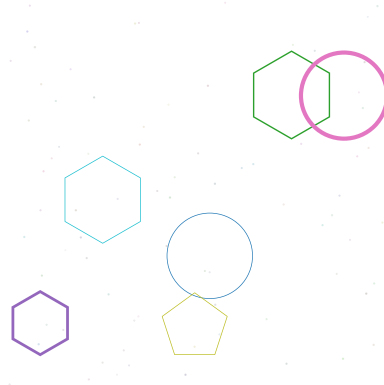[{"shape": "circle", "thickness": 0.5, "radius": 0.56, "center": [0.545, 0.335]}, {"shape": "hexagon", "thickness": 1, "radius": 0.57, "center": [0.757, 0.753]}, {"shape": "hexagon", "thickness": 2, "radius": 0.41, "center": [0.104, 0.161]}, {"shape": "circle", "thickness": 3, "radius": 0.56, "center": [0.894, 0.752]}, {"shape": "pentagon", "thickness": 0.5, "radius": 0.44, "center": [0.506, 0.151]}, {"shape": "hexagon", "thickness": 0.5, "radius": 0.57, "center": [0.267, 0.481]}]